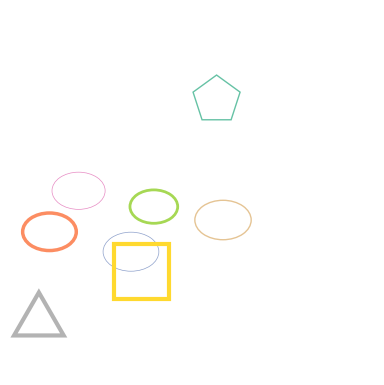[{"shape": "pentagon", "thickness": 1, "radius": 0.32, "center": [0.563, 0.741]}, {"shape": "oval", "thickness": 2.5, "radius": 0.35, "center": [0.128, 0.398]}, {"shape": "oval", "thickness": 0.5, "radius": 0.36, "center": [0.34, 0.346]}, {"shape": "oval", "thickness": 0.5, "radius": 0.34, "center": [0.204, 0.504]}, {"shape": "oval", "thickness": 2, "radius": 0.31, "center": [0.4, 0.463]}, {"shape": "square", "thickness": 3, "radius": 0.35, "center": [0.368, 0.295]}, {"shape": "oval", "thickness": 1, "radius": 0.37, "center": [0.579, 0.429]}, {"shape": "triangle", "thickness": 3, "radius": 0.37, "center": [0.101, 0.166]}]